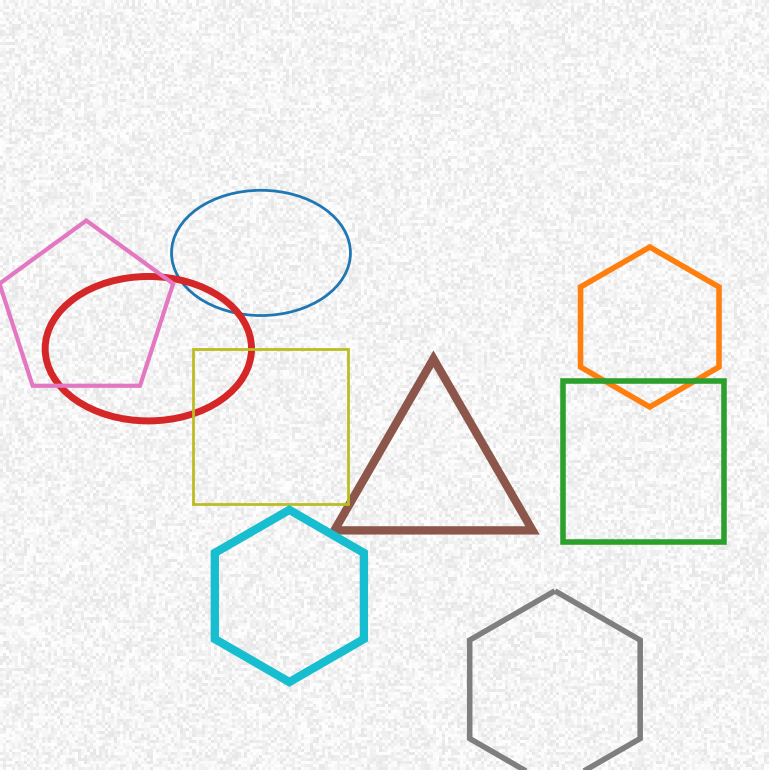[{"shape": "oval", "thickness": 1, "radius": 0.58, "center": [0.339, 0.672]}, {"shape": "hexagon", "thickness": 2, "radius": 0.52, "center": [0.844, 0.575]}, {"shape": "square", "thickness": 2, "radius": 0.52, "center": [0.836, 0.401]}, {"shape": "oval", "thickness": 2.5, "radius": 0.67, "center": [0.193, 0.547]}, {"shape": "triangle", "thickness": 3, "radius": 0.74, "center": [0.563, 0.385]}, {"shape": "pentagon", "thickness": 1.5, "radius": 0.59, "center": [0.112, 0.595]}, {"shape": "hexagon", "thickness": 2, "radius": 0.64, "center": [0.721, 0.105]}, {"shape": "square", "thickness": 1, "radius": 0.51, "center": [0.351, 0.446]}, {"shape": "hexagon", "thickness": 3, "radius": 0.56, "center": [0.376, 0.226]}]